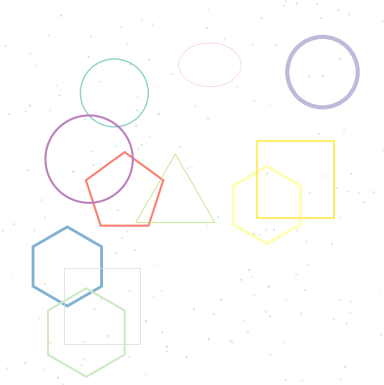[{"shape": "circle", "thickness": 1, "radius": 0.44, "center": [0.297, 0.759]}, {"shape": "hexagon", "thickness": 2, "radius": 0.5, "center": [0.693, 0.467]}, {"shape": "circle", "thickness": 3, "radius": 0.46, "center": [0.838, 0.813]}, {"shape": "pentagon", "thickness": 1.5, "radius": 0.53, "center": [0.324, 0.499]}, {"shape": "hexagon", "thickness": 2, "radius": 0.51, "center": [0.175, 0.308]}, {"shape": "triangle", "thickness": 0.5, "radius": 0.59, "center": [0.455, 0.482]}, {"shape": "oval", "thickness": 0.5, "radius": 0.41, "center": [0.545, 0.832]}, {"shape": "square", "thickness": 0.5, "radius": 0.49, "center": [0.265, 0.206]}, {"shape": "circle", "thickness": 1.5, "radius": 0.57, "center": [0.231, 0.587]}, {"shape": "hexagon", "thickness": 1.5, "radius": 0.57, "center": [0.224, 0.136]}, {"shape": "square", "thickness": 1.5, "radius": 0.5, "center": [0.767, 0.533]}]